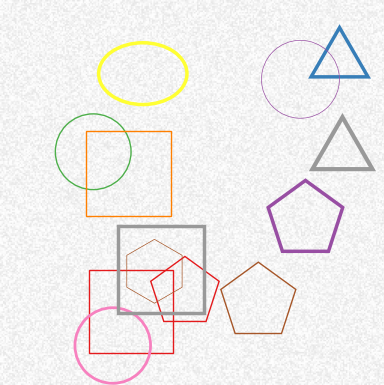[{"shape": "pentagon", "thickness": 1, "radius": 0.47, "center": [0.48, 0.241]}, {"shape": "square", "thickness": 1, "radius": 0.54, "center": [0.34, 0.19]}, {"shape": "triangle", "thickness": 2.5, "radius": 0.43, "center": [0.882, 0.843]}, {"shape": "circle", "thickness": 1, "radius": 0.49, "center": [0.242, 0.606]}, {"shape": "circle", "thickness": 0.5, "radius": 0.51, "center": [0.78, 0.794]}, {"shape": "pentagon", "thickness": 2.5, "radius": 0.51, "center": [0.793, 0.43]}, {"shape": "square", "thickness": 1, "radius": 0.55, "center": [0.334, 0.549]}, {"shape": "oval", "thickness": 2.5, "radius": 0.57, "center": [0.371, 0.809]}, {"shape": "pentagon", "thickness": 1, "radius": 0.51, "center": [0.671, 0.217]}, {"shape": "hexagon", "thickness": 0.5, "radius": 0.41, "center": [0.401, 0.295]}, {"shape": "circle", "thickness": 2, "radius": 0.49, "center": [0.293, 0.103]}, {"shape": "square", "thickness": 2.5, "radius": 0.56, "center": [0.418, 0.3]}, {"shape": "triangle", "thickness": 3, "radius": 0.45, "center": [0.889, 0.606]}]